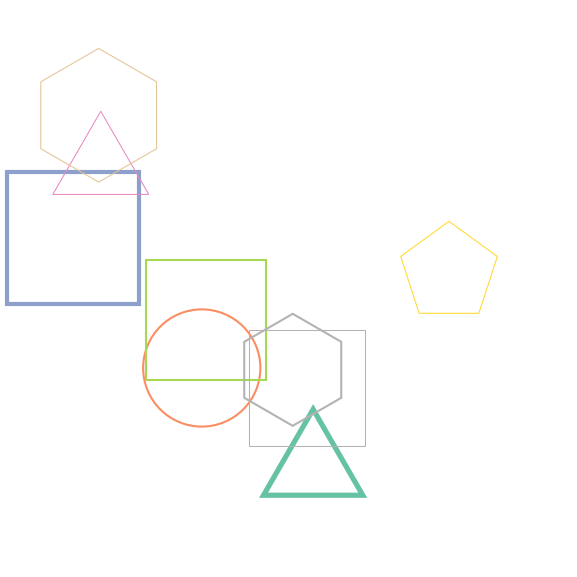[{"shape": "triangle", "thickness": 2.5, "radius": 0.5, "center": [0.542, 0.191]}, {"shape": "circle", "thickness": 1, "radius": 0.51, "center": [0.349, 0.362]}, {"shape": "square", "thickness": 2, "radius": 0.57, "center": [0.126, 0.588]}, {"shape": "triangle", "thickness": 0.5, "radius": 0.48, "center": [0.175, 0.71]}, {"shape": "square", "thickness": 1, "radius": 0.52, "center": [0.357, 0.445]}, {"shape": "pentagon", "thickness": 0.5, "radius": 0.44, "center": [0.777, 0.528]}, {"shape": "hexagon", "thickness": 0.5, "radius": 0.58, "center": [0.171, 0.8]}, {"shape": "hexagon", "thickness": 1, "radius": 0.48, "center": [0.507, 0.359]}, {"shape": "square", "thickness": 0.5, "radius": 0.5, "center": [0.531, 0.327]}]